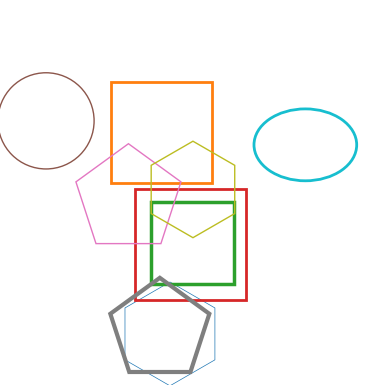[{"shape": "hexagon", "thickness": 0.5, "radius": 0.67, "center": [0.441, 0.133]}, {"shape": "square", "thickness": 2, "radius": 0.65, "center": [0.42, 0.656]}, {"shape": "square", "thickness": 2.5, "radius": 0.54, "center": [0.499, 0.369]}, {"shape": "square", "thickness": 2, "radius": 0.72, "center": [0.494, 0.365]}, {"shape": "circle", "thickness": 1, "radius": 0.62, "center": [0.119, 0.686]}, {"shape": "pentagon", "thickness": 1, "radius": 0.72, "center": [0.334, 0.483]}, {"shape": "pentagon", "thickness": 3, "radius": 0.68, "center": [0.415, 0.143]}, {"shape": "hexagon", "thickness": 1, "radius": 0.63, "center": [0.501, 0.508]}, {"shape": "oval", "thickness": 2, "radius": 0.67, "center": [0.793, 0.624]}]